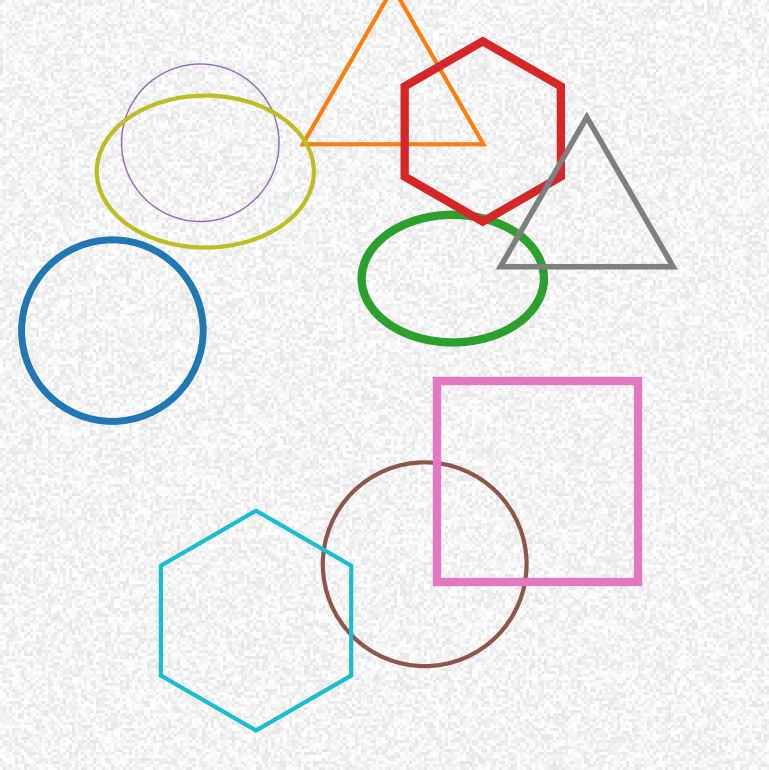[{"shape": "circle", "thickness": 2.5, "radius": 0.59, "center": [0.146, 0.571]}, {"shape": "triangle", "thickness": 1.5, "radius": 0.68, "center": [0.511, 0.88]}, {"shape": "oval", "thickness": 3, "radius": 0.59, "center": [0.588, 0.638]}, {"shape": "hexagon", "thickness": 3, "radius": 0.59, "center": [0.627, 0.829]}, {"shape": "circle", "thickness": 0.5, "radius": 0.51, "center": [0.26, 0.815]}, {"shape": "circle", "thickness": 1.5, "radius": 0.66, "center": [0.552, 0.267]}, {"shape": "square", "thickness": 3, "radius": 0.65, "center": [0.698, 0.375]}, {"shape": "triangle", "thickness": 2, "radius": 0.65, "center": [0.762, 0.718]}, {"shape": "oval", "thickness": 1.5, "radius": 0.7, "center": [0.267, 0.777]}, {"shape": "hexagon", "thickness": 1.5, "radius": 0.71, "center": [0.333, 0.194]}]